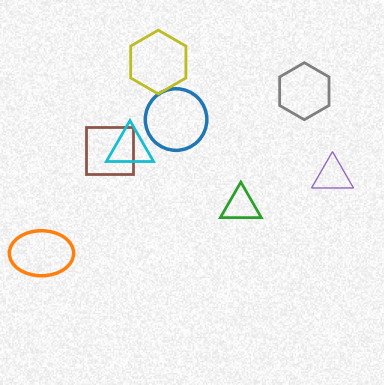[{"shape": "circle", "thickness": 2.5, "radius": 0.4, "center": [0.457, 0.69]}, {"shape": "oval", "thickness": 2.5, "radius": 0.42, "center": [0.108, 0.342]}, {"shape": "triangle", "thickness": 2, "radius": 0.31, "center": [0.626, 0.465]}, {"shape": "triangle", "thickness": 1, "radius": 0.31, "center": [0.864, 0.543]}, {"shape": "square", "thickness": 2, "radius": 0.31, "center": [0.284, 0.609]}, {"shape": "hexagon", "thickness": 2, "radius": 0.37, "center": [0.79, 0.763]}, {"shape": "hexagon", "thickness": 2, "radius": 0.41, "center": [0.411, 0.839]}, {"shape": "triangle", "thickness": 2, "radius": 0.35, "center": [0.338, 0.616]}]